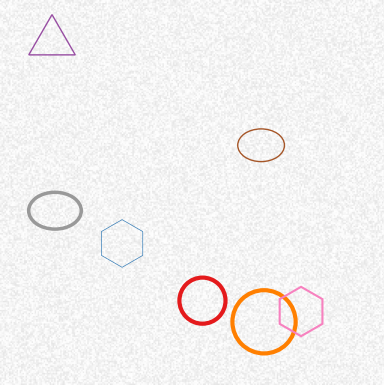[{"shape": "circle", "thickness": 3, "radius": 0.3, "center": [0.526, 0.219]}, {"shape": "hexagon", "thickness": 0.5, "radius": 0.31, "center": [0.317, 0.368]}, {"shape": "triangle", "thickness": 1, "radius": 0.35, "center": [0.135, 0.892]}, {"shape": "circle", "thickness": 3, "radius": 0.41, "center": [0.686, 0.164]}, {"shape": "oval", "thickness": 1, "radius": 0.3, "center": [0.678, 0.623]}, {"shape": "hexagon", "thickness": 1.5, "radius": 0.32, "center": [0.782, 0.191]}, {"shape": "oval", "thickness": 2.5, "radius": 0.34, "center": [0.143, 0.453]}]